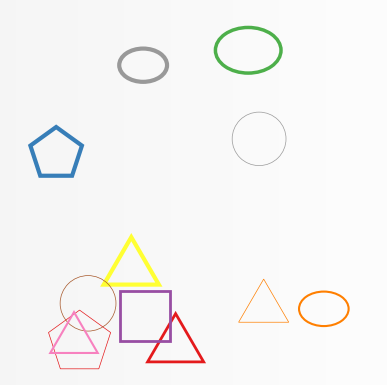[{"shape": "pentagon", "thickness": 0.5, "radius": 0.42, "center": [0.205, 0.11]}, {"shape": "triangle", "thickness": 2, "radius": 0.42, "center": [0.453, 0.102]}, {"shape": "pentagon", "thickness": 3, "radius": 0.35, "center": [0.145, 0.6]}, {"shape": "oval", "thickness": 2.5, "radius": 0.42, "center": [0.641, 0.869]}, {"shape": "square", "thickness": 2, "radius": 0.32, "center": [0.374, 0.18]}, {"shape": "oval", "thickness": 1.5, "radius": 0.32, "center": [0.836, 0.198]}, {"shape": "triangle", "thickness": 0.5, "radius": 0.37, "center": [0.68, 0.2]}, {"shape": "triangle", "thickness": 3, "radius": 0.41, "center": [0.339, 0.302]}, {"shape": "circle", "thickness": 0.5, "radius": 0.36, "center": [0.227, 0.212]}, {"shape": "triangle", "thickness": 1.5, "radius": 0.35, "center": [0.191, 0.119]}, {"shape": "circle", "thickness": 0.5, "radius": 0.35, "center": [0.669, 0.639]}, {"shape": "oval", "thickness": 3, "radius": 0.31, "center": [0.369, 0.831]}]